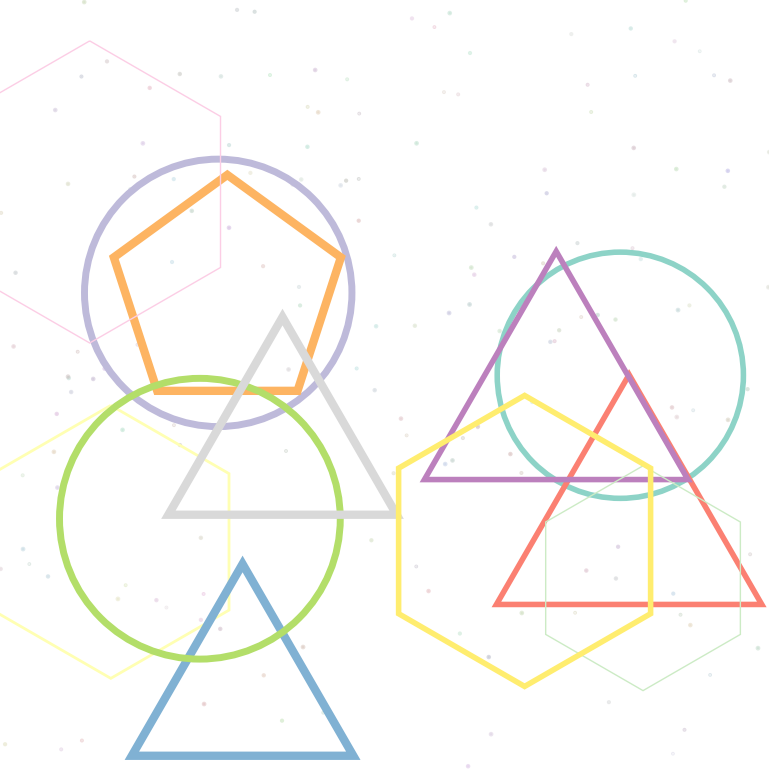[{"shape": "circle", "thickness": 2, "radius": 0.8, "center": [0.806, 0.513]}, {"shape": "hexagon", "thickness": 1, "radius": 0.89, "center": [0.144, 0.296]}, {"shape": "circle", "thickness": 2.5, "radius": 0.87, "center": [0.283, 0.62]}, {"shape": "triangle", "thickness": 2, "radius": 0.99, "center": [0.817, 0.314]}, {"shape": "triangle", "thickness": 3, "radius": 0.83, "center": [0.315, 0.102]}, {"shape": "pentagon", "thickness": 3, "radius": 0.78, "center": [0.295, 0.618]}, {"shape": "circle", "thickness": 2.5, "radius": 0.91, "center": [0.26, 0.326]}, {"shape": "hexagon", "thickness": 0.5, "radius": 0.98, "center": [0.116, 0.751]}, {"shape": "triangle", "thickness": 3, "radius": 0.86, "center": [0.367, 0.417]}, {"shape": "triangle", "thickness": 2, "radius": 0.99, "center": [0.722, 0.476]}, {"shape": "hexagon", "thickness": 0.5, "radius": 0.73, "center": [0.835, 0.249]}, {"shape": "hexagon", "thickness": 2, "radius": 0.94, "center": [0.681, 0.297]}]